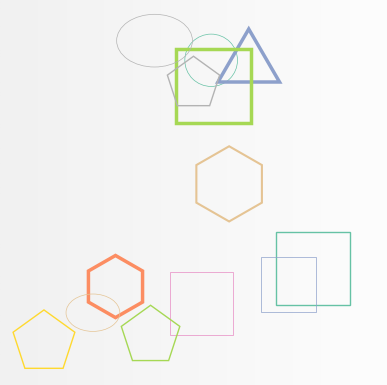[{"shape": "square", "thickness": 1, "radius": 0.47, "center": [0.807, 0.304]}, {"shape": "circle", "thickness": 0.5, "radius": 0.34, "center": [0.545, 0.843]}, {"shape": "hexagon", "thickness": 2.5, "radius": 0.4, "center": [0.298, 0.256]}, {"shape": "triangle", "thickness": 2.5, "radius": 0.46, "center": [0.642, 0.833]}, {"shape": "square", "thickness": 0.5, "radius": 0.36, "center": [0.745, 0.262]}, {"shape": "square", "thickness": 0.5, "radius": 0.41, "center": [0.521, 0.211]}, {"shape": "pentagon", "thickness": 1, "radius": 0.4, "center": [0.389, 0.128]}, {"shape": "square", "thickness": 2.5, "radius": 0.48, "center": [0.55, 0.777]}, {"shape": "pentagon", "thickness": 1, "radius": 0.42, "center": [0.113, 0.111]}, {"shape": "oval", "thickness": 0.5, "radius": 0.35, "center": [0.24, 0.188]}, {"shape": "hexagon", "thickness": 1.5, "radius": 0.49, "center": [0.591, 0.522]}, {"shape": "pentagon", "thickness": 1, "radius": 0.35, "center": [0.499, 0.783]}, {"shape": "oval", "thickness": 0.5, "radius": 0.49, "center": [0.399, 0.894]}]